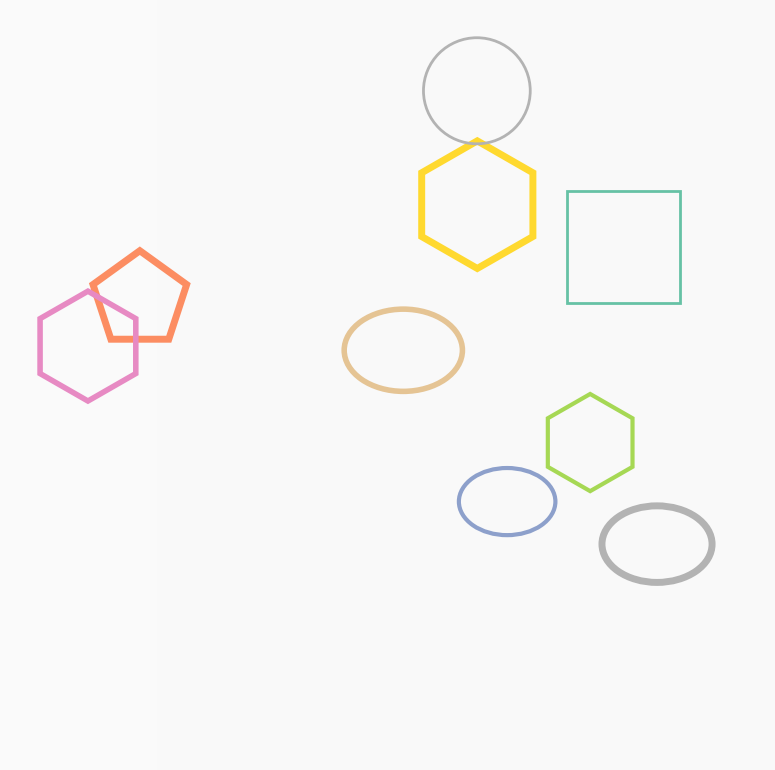[{"shape": "square", "thickness": 1, "radius": 0.36, "center": [0.805, 0.68]}, {"shape": "pentagon", "thickness": 2.5, "radius": 0.32, "center": [0.18, 0.611]}, {"shape": "oval", "thickness": 1.5, "radius": 0.31, "center": [0.654, 0.349]}, {"shape": "hexagon", "thickness": 2, "radius": 0.36, "center": [0.113, 0.551]}, {"shape": "hexagon", "thickness": 1.5, "radius": 0.32, "center": [0.762, 0.425]}, {"shape": "hexagon", "thickness": 2.5, "radius": 0.41, "center": [0.616, 0.734]}, {"shape": "oval", "thickness": 2, "radius": 0.38, "center": [0.52, 0.545]}, {"shape": "circle", "thickness": 1, "radius": 0.34, "center": [0.615, 0.882]}, {"shape": "oval", "thickness": 2.5, "radius": 0.36, "center": [0.848, 0.293]}]